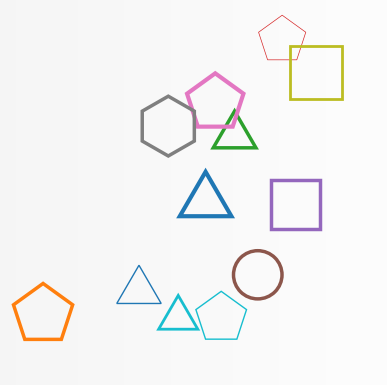[{"shape": "triangle", "thickness": 3, "radius": 0.38, "center": [0.531, 0.477]}, {"shape": "triangle", "thickness": 1, "radius": 0.33, "center": [0.359, 0.245]}, {"shape": "pentagon", "thickness": 2.5, "radius": 0.4, "center": [0.111, 0.183]}, {"shape": "triangle", "thickness": 2.5, "radius": 0.32, "center": [0.605, 0.648]}, {"shape": "pentagon", "thickness": 0.5, "radius": 0.32, "center": [0.728, 0.896]}, {"shape": "square", "thickness": 2.5, "radius": 0.32, "center": [0.763, 0.47]}, {"shape": "circle", "thickness": 2.5, "radius": 0.31, "center": [0.665, 0.286]}, {"shape": "pentagon", "thickness": 3, "radius": 0.38, "center": [0.555, 0.733]}, {"shape": "hexagon", "thickness": 2.5, "radius": 0.39, "center": [0.434, 0.672]}, {"shape": "square", "thickness": 2, "radius": 0.34, "center": [0.815, 0.811]}, {"shape": "pentagon", "thickness": 1, "radius": 0.34, "center": [0.571, 0.175]}, {"shape": "triangle", "thickness": 2, "radius": 0.29, "center": [0.46, 0.174]}]